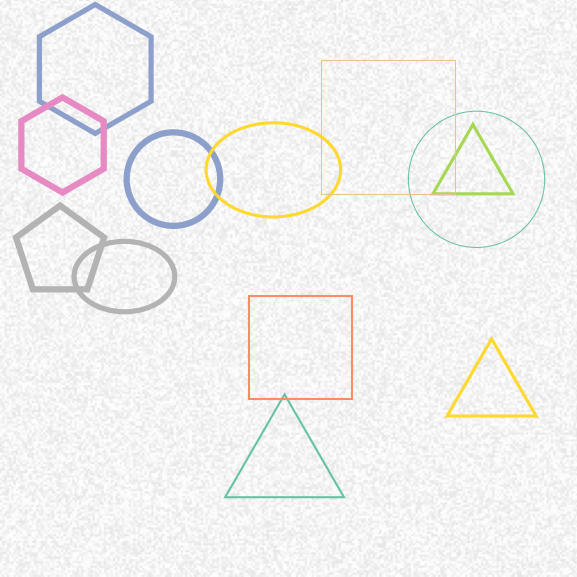[{"shape": "triangle", "thickness": 1, "radius": 0.59, "center": [0.493, 0.198]}, {"shape": "circle", "thickness": 0.5, "radius": 0.59, "center": [0.825, 0.689]}, {"shape": "square", "thickness": 1, "radius": 0.45, "center": [0.52, 0.397]}, {"shape": "circle", "thickness": 3, "radius": 0.4, "center": [0.3, 0.689]}, {"shape": "hexagon", "thickness": 2.5, "radius": 0.56, "center": [0.165, 0.88]}, {"shape": "hexagon", "thickness": 3, "radius": 0.41, "center": [0.108, 0.748]}, {"shape": "triangle", "thickness": 1.5, "radius": 0.4, "center": [0.819, 0.704]}, {"shape": "triangle", "thickness": 1.5, "radius": 0.44, "center": [0.851, 0.323]}, {"shape": "oval", "thickness": 1.5, "radius": 0.58, "center": [0.473, 0.705]}, {"shape": "square", "thickness": 0.5, "radius": 0.58, "center": [0.671, 0.78]}, {"shape": "oval", "thickness": 2.5, "radius": 0.44, "center": [0.215, 0.52]}, {"shape": "pentagon", "thickness": 3, "radius": 0.4, "center": [0.104, 0.563]}]